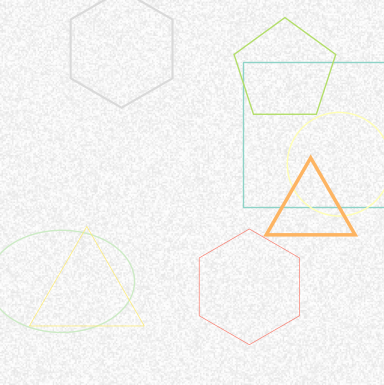[{"shape": "square", "thickness": 1, "radius": 0.94, "center": [0.818, 0.652]}, {"shape": "circle", "thickness": 1, "radius": 0.67, "center": [0.881, 0.573]}, {"shape": "hexagon", "thickness": 0.5, "radius": 0.75, "center": [0.648, 0.255]}, {"shape": "triangle", "thickness": 2.5, "radius": 0.67, "center": [0.807, 0.457]}, {"shape": "pentagon", "thickness": 1, "radius": 0.69, "center": [0.74, 0.816]}, {"shape": "hexagon", "thickness": 1.5, "radius": 0.76, "center": [0.316, 0.873]}, {"shape": "oval", "thickness": 1, "radius": 0.95, "center": [0.16, 0.269]}, {"shape": "triangle", "thickness": 0.5, "radius": 0.86, "center": [0.226, 0.239]}]